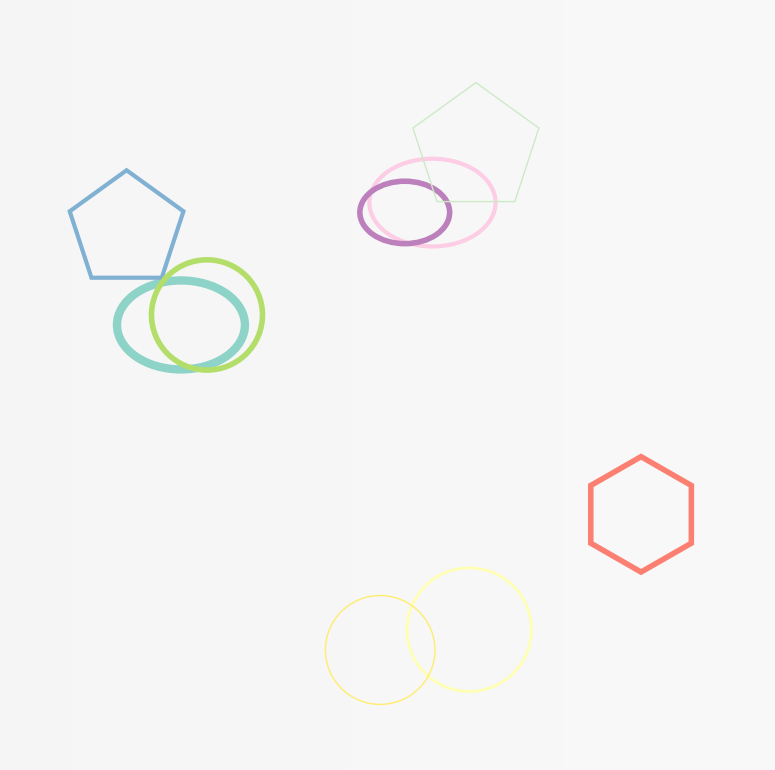[{"shape": "oval", "thickness": 3, "radius": 0.41, "center": [0.233, 0.578]}, {"shape": "circle", "thickness": 1, "radius": 0.4, "center": [0.605, 0.182]}, {"shape": "hexagon", "thickness": 2, "radius": 0.37, "center": [0.827, 0.332]}, {"shape": "pentagon", "thickness": 1.5, "radius": 0.39, "center": [0.163, 0.702]}, {"shape": "circle", "thickness": 2, "radius": 0.36, "center": [0.267, 0.591]}, {"shape": "oval", "thickness": 1.5, "radius": 0.41, "center": [0.558, 0.737]}, {"shape": "oval", "thickness": 2, "radius": 0.29, "center": [0.522, 0.724]}, {"shape": "pentagon", "thickness": 0.5, "radius": 0.43, "center": [0.614, 0.807]}, {"shape": "circle", "thickness": 0.5, "radius": 0.35, "center": [0.491, 0.156]}]